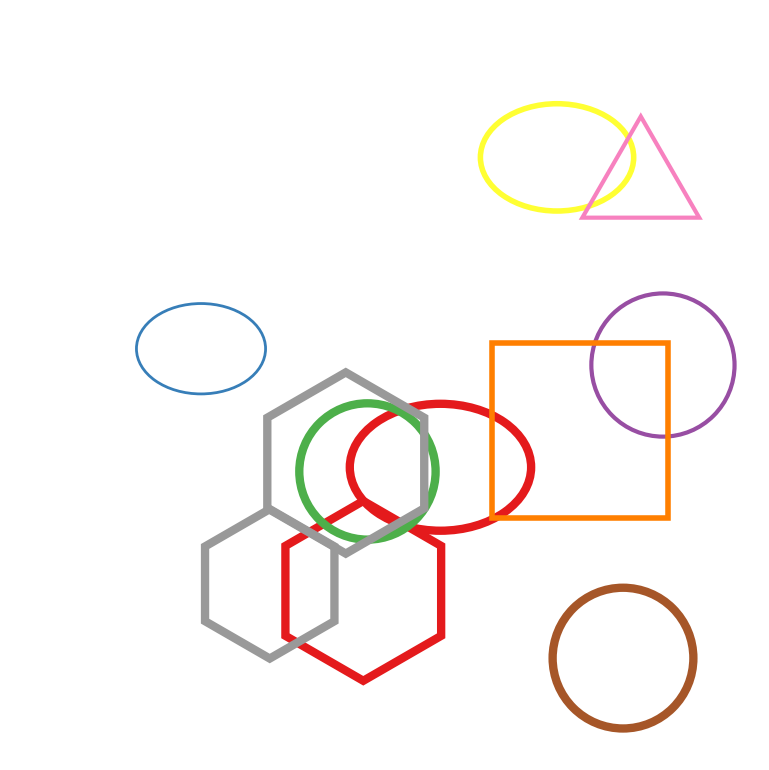[{"shape": "oval", "thickness": 3, "radius": 0.59, "center": [0.572, 0.393]}, {"shape": "hexagon", "thickness": 3, "radius": 0.58, "center": [0.472, 0.233]}, {"shape": "oval", "thickness": 1, "radius": 0.42, "center": [0.261, 0.547]}, {"shape": "circle", "thickness": 3, "radius": 0.44, "center": [0.477, 0.388]}, {"shape": "circle", "thickness": 1.5, "radius": 0.46, "center": [0.861, 0.526]}, {"shape": "square", "thickness": 2, "radius": 0.57, "center": [0.753, 0.441]}, {"shape": "oval", "thickness": 2, "radius": 0.5, "center": [0.723, 0.796]}, {"shape": "circle", "thickness": 3, "radius": 0.46, "center": [0.809, 0.145]}, {"shape": "triangle", "thickness": 1.5, "radius": 0.44, "center": [0.832, 0.761]}, {"shape": "hexagon", "thickness": 3, "radius": 0.59, "center": [0.449, 0.399]}, {"shape": "hexagon", "thickness": 3, "radius": 0.49, "center": [0.35, 0.242]}]